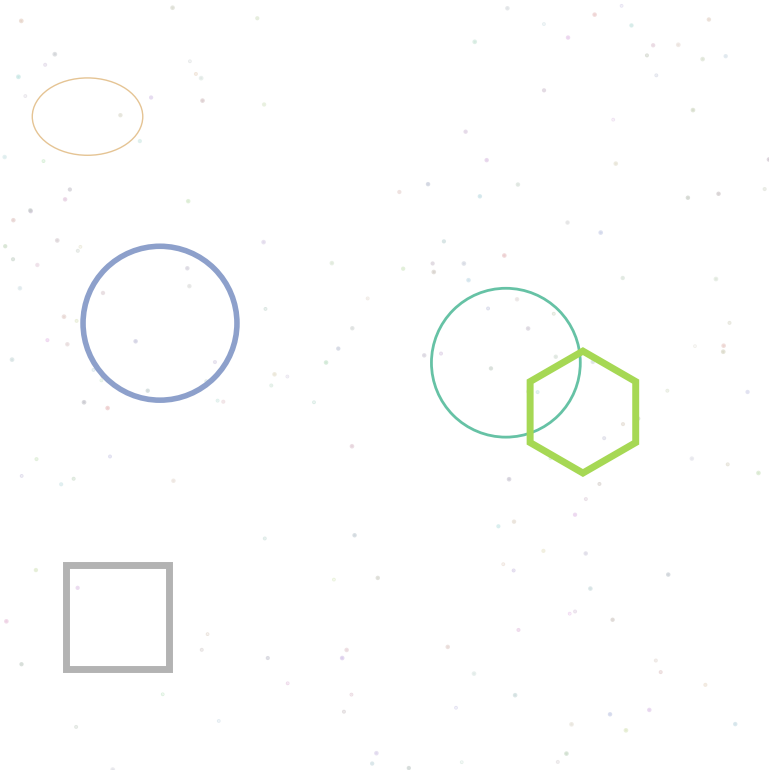[{"shape": "circle", "thickness": 1, "radius": 0.48, "center": [0.657, 0.529]}, {"shape": "circle", "thickness": 2, "radius": 0.5, "center": [0.208, 0.58]}, {"shape": "hexagon", "thickness": 2.5, "radius": 0.4, "center": [0.757, 0.465]}, {"shape": "oval", "thickness": 0.5, "radius": 0.36, "center": [0.114, 0.849]}, {"shape": "square", "thickness": 2.5, "radius": 0.34, "center": [0.153, 0.199]}]